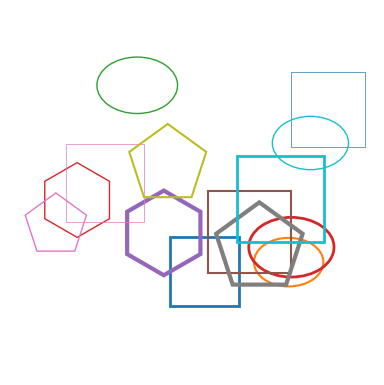[{"shape": "square", "thickness": 0.5, "radius": 0.48, "center": [0.853, 0.716]}, {"shape": "square", "thickness": 2, "radius": 0.45, "center": [0.532, 0.295]}, {"shape": "oval", "thickness": 1.5, "radius": 0.45, "center": [0.75, 0.319]}, {"shape": "oval", "thickness": 1, "radius": 0.52, "center": [0.356, 0.778]}, {"shape": "hexagon", "thickness": 1, "radius": 0.49, "center": [0.2, 0.481]}, {"shape": "oval", "thickness": 2, "radius": 0.55, "center": [0.757, 0.358]}, {"shape": "hexagon", "thickness": 3, "radius": 0.55, "center": [0.425, 0.395]}, {"shape": "square", "thickness": 1.5, "radius": 0.54, "center": [0.648, 0.398]}, {"shape": "square", "thickness": 0.5, "radius": 0.51, "center": [0.272, 0.525]}, {"shape": "pentagon", "thickness": 1, "radius": 0.42, "center": [0.145, 0.415]}, {"shape": "pentagon", "thickness": 3, "radius": 0.59, "center": [0.674, 0.356]}, {"shape": "pentagon", "thickness": 1.5, "radius": 0.53, "center": [0.436, 0.573]}, {"shape": "square", "thickness": 2, "radius": 0.56, "center": [0.728, 0.483]}, {"shape": "oval", "thickness": 1, "radius": 0.49, "center": [0.806, 0.629]}]